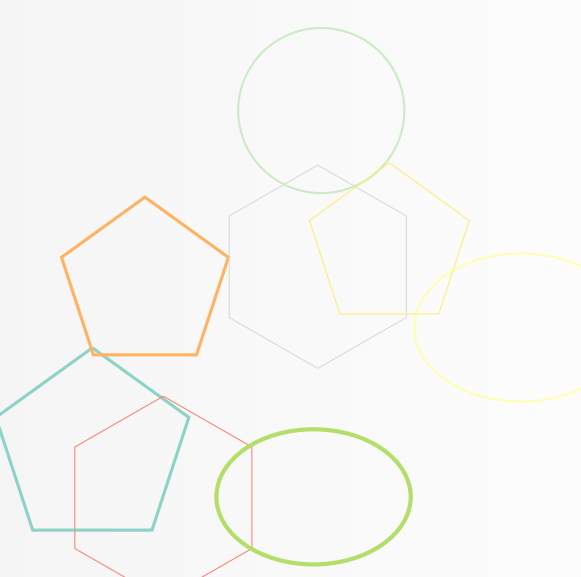[{"shape": "pentagon", "thickness": 1.5, "radius": 0.87, "center": [0.159, 0.222]}, {"shape": "oval", "thickness": 1, "radius": 0.92, "center": [0.897, 0.432]}, {"shape": "hexagon", "thickness": 0.5, "radius": 0.88, "center": [0.281, 0.137]}, {"shape": "pentagon", "thickness": 1.5, "radius": 0.75, "center": [0.249, 0.507]}, {"shape": "oval", "thickness": 2, "radius": 0.84, "center": [0.539, 0.139]}, {"shape": "hexagon", "thickness": 0.5, "radius": 0.88, "center": [0.547, 0.537]}, {"shape": "circle", "thickness": 1, "radius": 0.71, "center": [0.553, 0.808]}, {"shape": "pentagon", "thickness": 0.5, "radius": 0.72, "center": [0.67, 0.572]}]